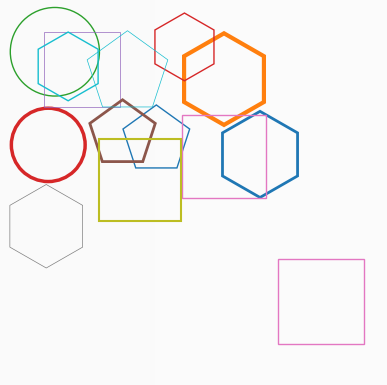[{"shape": "hexagon", "thickness": 2, "radius": 0.56, "center": [0.671, 0.599]}, {"shape": "pentagon", "thickness": 1, "radius": 0.45, "center": [0.403, 0.637]}, {"shape": "hexagon", "thickness": 3, "radius": 0.59, "center": [0.578, 0.795]}, {"shape": "circle", "thickness": 1, "radius": 0.58, "center": [0.142, 0.866]}, {"shape": "circle", "thickness": 2.5, "radius": 0.48, "center": [0.125, 0.624]}, {"shape": "hexagon", "thickness": 1, "radius": 0.44, "center": [0.476, 0.878]}, {"shape": "square", "thickness": 0.5, "radius": 0.49, "center": [0.213, 0.819]}, {"shape": "pentagon", "thickness": 2, "radius": 0.44, "center": [0.316, 0.652]}, {"shape": "square", "thickness": 1, "radius": 0.54, "center": [0.578, 0.594]}, {"shape": "square", "thickness": 1, "radius": 0.55, "center": [0.828, 0.217]}, {"shape": "hexagon", "thickness": 0.5, "radius": 0.54, "center": [0.119, 0.412]}, {"shape": "square", "thickness": 1.5, "radius": 0.53, "center": [0.36, 0.532]}, {"shape": "pentagon", "thickness": 0.5, "radius": 0.55, "center": [0.329, 0.811]}, {"shape": "hexagon", "thickness": 1, "radius": 0.45, "center": [0.176, 0.827]}]